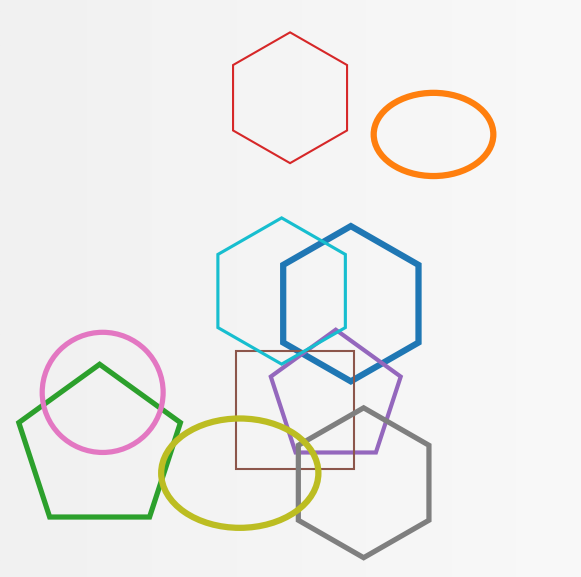[{"shape": "hexagon", "thickness": 3, "radius": 0.67, "center": [0.604, 0.473]}, {"shape": "oval", "thickness": 3, "radius": 0.51, "center": [0.746, 0.766]}, {"shape": "pentagon", "thickness": 2.5, "radius": 0.73, "center": [0.171, 0.222]}, {"shape": "hexagon", "thickness": 1, "radius": 0.57, "center": [0.499, 0.83]}, {"shape": "pentagon", "thickness": 2, "radius": 0.59, "center": [0.578, 0.311]}, {"shape": "square", "thickness": 1, "radius": 0.51, "center": [0.508, 0.289]}, {"shape": "circle", "thickness": 2.5, "radius": 0.52, "center": [0.177, 0.32]}, {"shape": "hexagon", "thickness": 2.5, "radius": 0.65, "center": [0.626, 0.163]}, {"shape": "oval", "thickness": 3, "radius": 0.68, "center": [0.413, 0.18]}, {"shape": "hexagon", "thickness": 1.5, "radius": 0.63, "center": [0.485, 0.495]}]